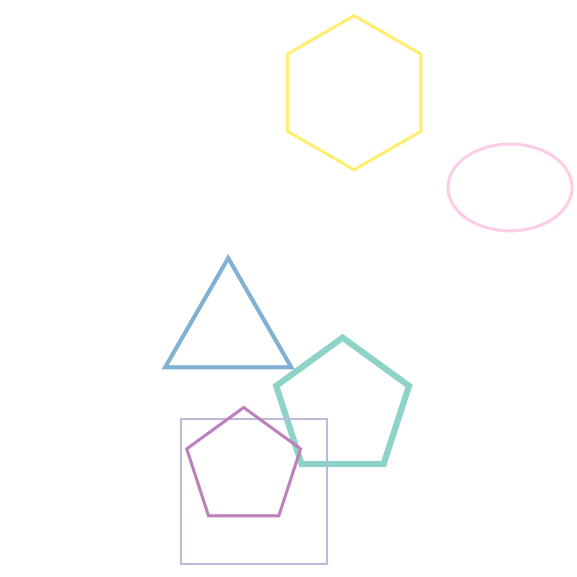[{"shape": "pentagon", "thickness": 3, "radius": 0.6, "center": [0.593, 0.294]}, {"shape": "square", "thickness": 1, "radius": 0.63, "center": [0.44, 0.148]}, {"shape": "triangle", "thickness": 2, "radius": 0.63, "center": [0.395, 0.426]}, {"shape": "oval", "thickness": 1.5, "radius": 0.54, "center": [0.883, 0.675]}, {"shape": "pentagon", "thickness": 1.5, "radius": 0.52, "center": [0.422, 0.19]}, {"shape": "hexagon", "thickness": 1.5, "radius": 0.67, "center": [0.613, 0.839]}]